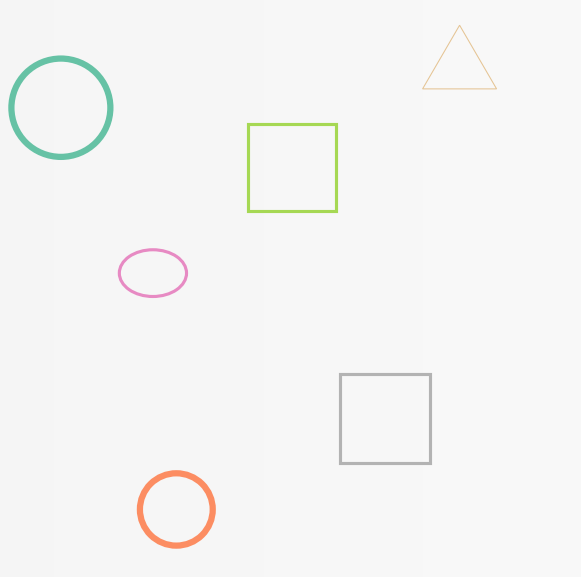[{"shape": "circle", "thickness": 3, "radius": 0.43, "center": [0.105, 0.813]}, {"shape": "circle", "thickness": 3, "radius": 0.31, "center": [0.303, 0.117]}, {"shape": "oval", "thickness": 1.5, "radius": 0.29, "center": [0.263, 0.526]}, {"shape": "square", "thickness": 1.5, "radius": 0.38, "center": [0.503, 0.709]}, {"shape": "triangle", "thickness": 0.5, "radius": 0.37, "center": [0.791, 0.882]}, {"shape": "square", "thickness": 1.5, "radius": 0.38, "center": [0.662, 0.274]}]